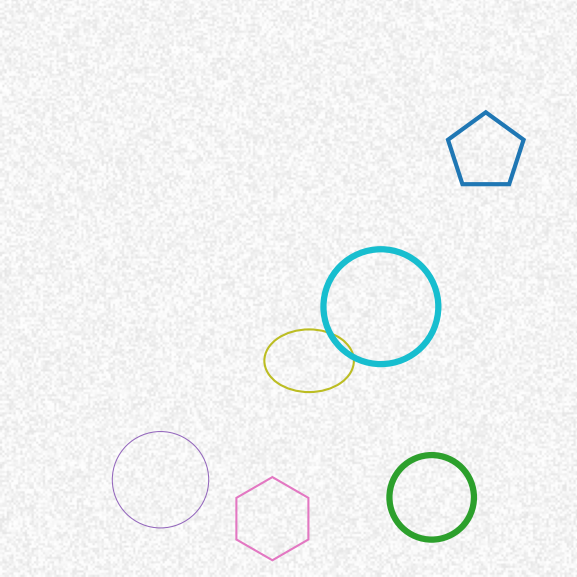[{"shape": "pentagon", "thickness": 2, "radius": 0.34, "center": [0.841, 0.736]}, {"shape": "circle", "thickness": 3, "radius": 0.37, "center": [0.748, 0.138]}, {"shape": "circle", "thickness": 0.5, "radius": 0.42, "center": [0.278, 0.168]}, {"shape": "hexagon", "thickness": 1, "radius": 0.36, "center": [0.472, 0.101]}, {"shape": "oval", "thickness": 1, "radius": 0.39, "center": [0.535, 0.374]}, {"shape": "circle", "thickness": 3, "radius": 0.5, "center": [0.66, 0.468]}]